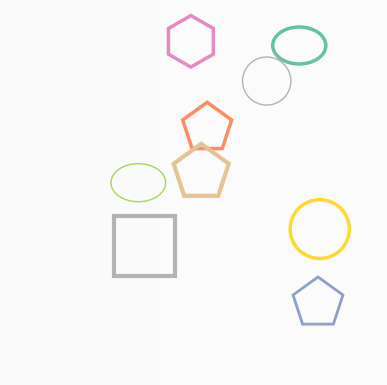[{"shape": "oval", "thickness": 2.5, "radius": 0.34, "center": [0.772, 0.882]}, {"shape": "pentagon", "thickness": 2.5, "radius": 0.33, "center": [0.535, 0.668]}, {"shape": "pentagon", "thickness": 2, "radius": 0.34, "center": [0.821, 0.213]}, {"shape": "hexagon", "thickness": 2.5, "radius": 0.33, "center": [0.493, 0.893]}, {"shape": "oval", "thickness": 1, "radius": 0.35, "center": [0.357, 0.525]}, {"shape": "circle", "thickness": 2.5, "radius": 0.38, "center": [0.825, 0.405]}, {"shape": "pentagon", "thickness": 3, "radius": 0.37, "center": [0.519, 0.552]}, {"shape": "square", "thickness": 3, "radius": 0.39, "center": [0.372, 0.362]}, {"shape": "circle", "thickness": 1, "radius": 0.31, "center": [0.688, 0.79]}]